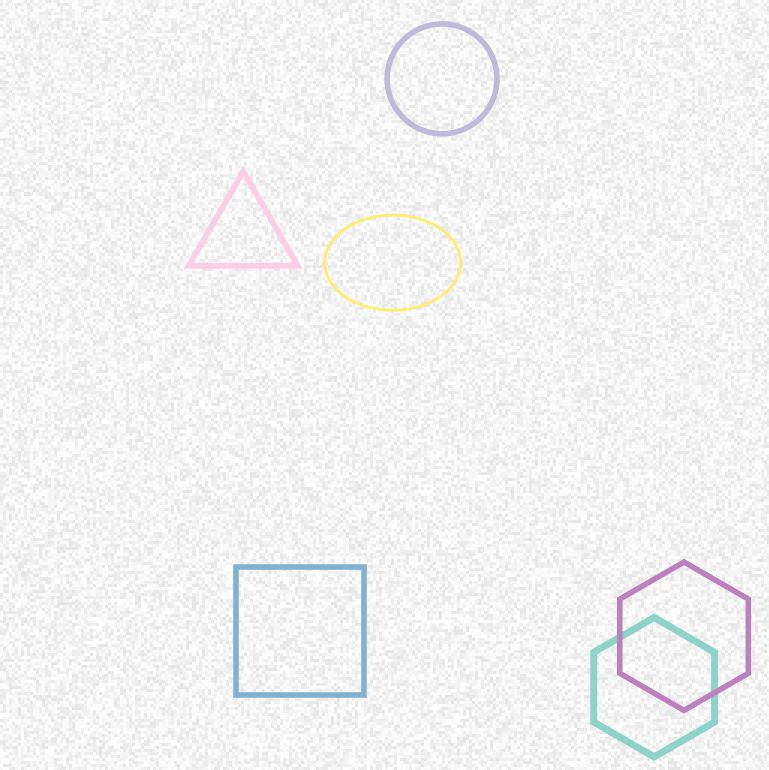[{"shape": "hexagon", "thickness": 2.5, "radius": 0.45, "center": [0.85, 0.108]}, {"shape": "circle", "thickness": 2, "radius": 0.36, "center": [0.574, 0.898]}, {"shape": "square", "thickness": 2, "radius": 0.42, "center": [0.39, 0.181]}, {"shape": "triangle", "thickness": 2, "radius": 0.41, "center": [0.316, 0.696]}, {"shape": "hexagon", "thickness": 2, "radius": 0.48, "center": [0.888, 0.174]}, {"shape": "oval", "thickness": 1, "radius": 0.44, "center": [0.51, 0.659]}]